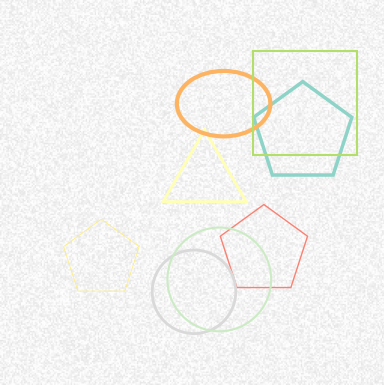[{"shape": "pentagon", "thickness": 2.5, "radius": 0.67, "center": [0.786, 0.654]}, {"shape": "triangle", "thickness": 2, "radius": 0.62, "center": [0.532, 0.538]}, {"shape": "pentagon", "thickness": 1, "radius": 0.6, "center": [0.685, 0.35]}, {"shape": "oval", "thickness": 3, "radius": 0.61, "center": [0.581, 0.731]}, {"shape": "square", "thickness": 1.5, "radius": 0.68, "center": [0.792, 0.732]}, {"shape": "circle", "thickness": 2, "radius": 0.54, "center": [0.504, 0.242]}, {"shape": "circle", "thickness": 1.5, "radius": 0.67, "center": [0.57, 0.274]}, {"shape": "pentagon", "thickness": 0.5, "radius": 0.52, "center": [0.263, 0.327]}]